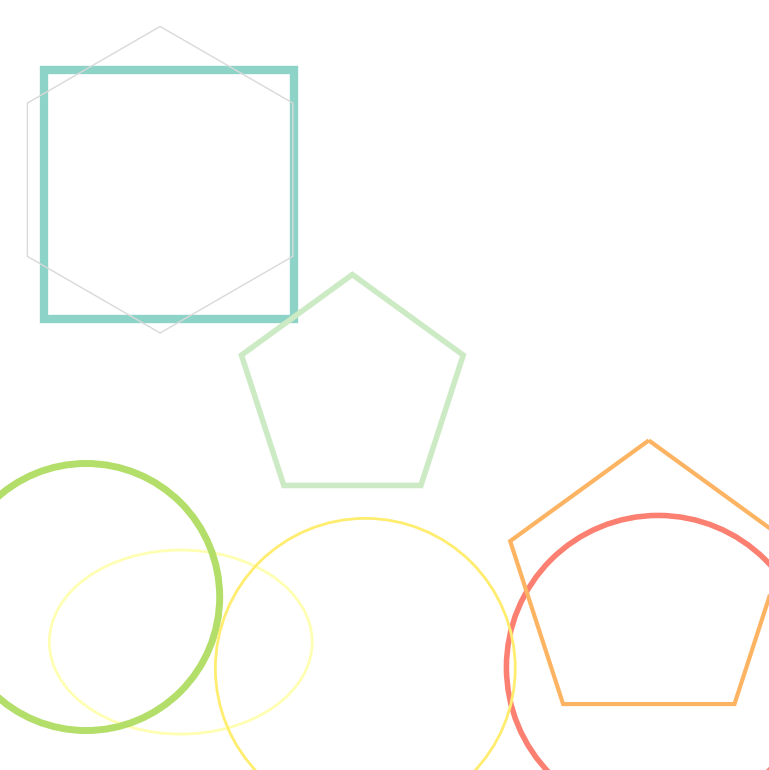[{"shape": "square", "thickness": 3, "radius": 0.81, "center": [0.22, 0.747]}, {"shape": "oval", "thickness": 1, "radius": 0.85, "center": [0.235, 0.166]}, {"shape": "circle", "thickness": 2, "radius": 0.99, "center": [0.855, 0.134]}, {"shape": "pentagon", "thickness": 1.5, "radius": 0.95, "center": [0.843, 0.239]}, {"shape": "circle", "thickness": 2.5, "radius": 0.87, "center": [0.112, 0.225]}, {"shape": "hexagon", "thickness": 0.5, "radius": 1.0, "center": [0.208, 0.767]}, {"shape": "pentagon", "thickness": 2, "radius": 0.76, "center": [0.458, 0.492]}, {"shape": "circle", "thickness": 1, "radius": 0.97, "center": [0.474, 0.132]}]